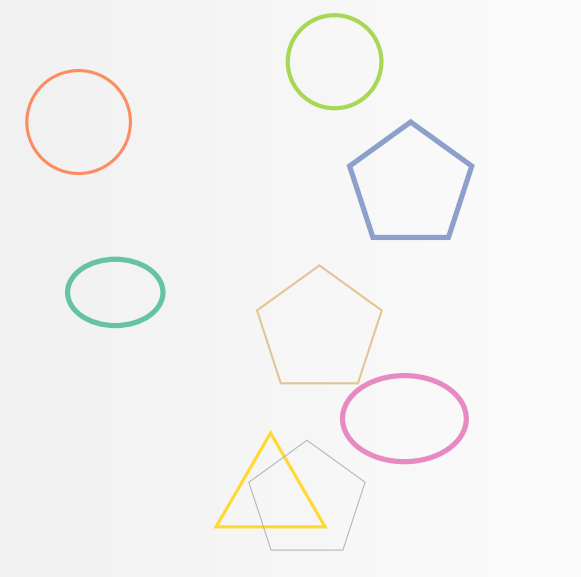[{"shape": "oval", "thickness": 2.5, "radius": 0.41, "center": [0.198, 0.493]}, {"shape": "circle", "thickness": 1.5, "radius": 0.45, "center": [0.135, 0.788]}, {"shape": "pentagon", "thickness": 2.5, "radius": 0.55, "center": [0.707, 0.677]}, {"shape": "oval", "thickness": 2.5, "radius": 0.53, "center": [0.696, 0.274]}, {"shape": "circle", "thickness": 2, "radius": 0.4, "center": [0.576, 0.892]}, {"shape": "triangle", "thickness": 1.5, "radius": 0.54, "center": [0.465, 0.141]}, {"shape": "pentagon", "thickness": 1, "radius": 0.56, "center": [0.549, 0.427]}, {"shape": "pentagon", "thickness": 0.5, "radius": 0.53, "center": [0.528, 0.132]}]